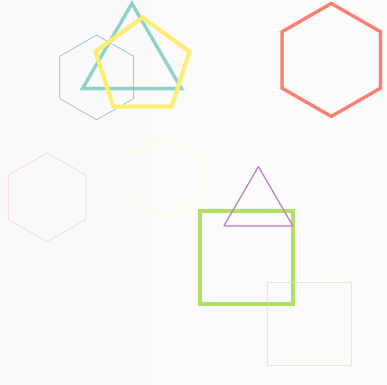[{"shape": "triangle", "thickness": 2.5, "radius": 0.74, "center": [0.34, 0.844]}, {"shape": "hexagon", "thickness": 0.5, "radius": 0.54, "center": [0.428, 0.539]}, {"shape": "hexagon", "thickness": 2.5, "radius": 0.73, "center": [0.855, 0.844]}, {"shape": "hexagon", "thickness": 0.5, "radius": 0.55, "center": [0.25, 0.799]}, {"shape": "square", "thickness": 3, "radius": 0.6, "center": [0.636, 0.331]}, {"shape": "hexagon", "thickness": 0.5, "radius": 0.58, "center": [0.122, 0.487]}, {"shape": "triangle", "thickness": 1, "radius": 0.51, "center": [0.667, 0.465]}, {"shape": "square", "thickness": 0.5, "radius": 0.54, "center": [0.798, 0.16]}, {"shape": "pentagon", "thickness": 3, "radius": 0.64, "center": [0.368, 0.826]}]